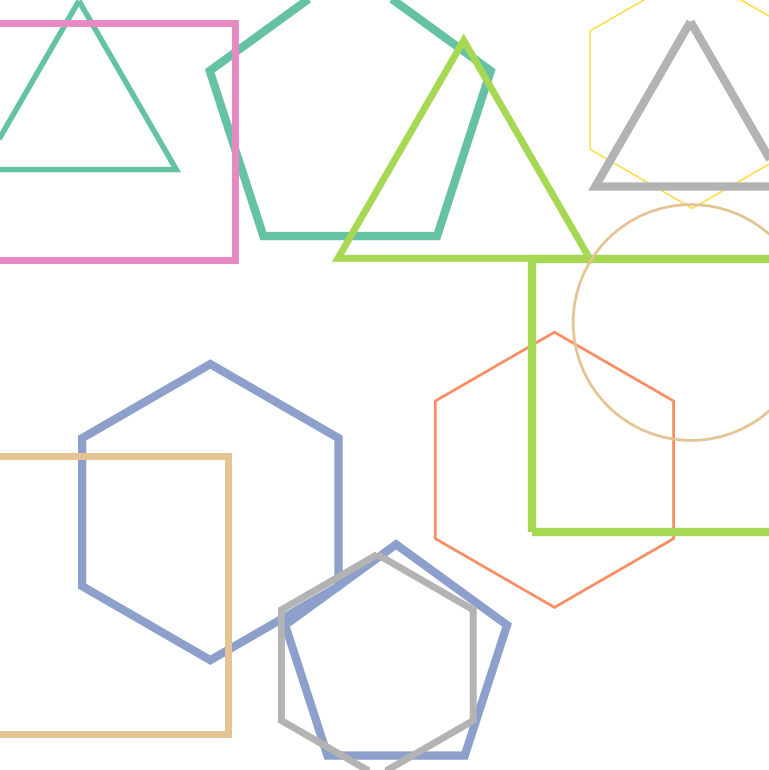[{"shape": "triangle", "thickness": 2, "radius": 0.73, "center": [0.102, 0.853]}, {"shape": "pentagon", "thickness": 3, "radius": 0.96, "center": [0.455, 0.849]}, {"shape": "hexagon", "thickness": 1, "radius": 0.89, "center": [0.72, 0.39]}, {"shape": "hexagon", "thickness": 3, "radius": 0.96, "center": [0.273, 0.335]}, {"shape": "pentagon", "thickness": 3, "radius": 0.76, "center": [0.514, 0.141]}, {"shape": "square", "thickness": 2.5, "radius": 0.77, "center": [0.151, 0.816]}, {"shape": "square", "thickness": 3, "radius": 0.89, "center": [0.869, 0.487]}, {"shape": "triangle", "thickness": 2.5, "radius": 0.94, "center": [0.602, 0.759]}, {"shape": "hexagon", "thickness": 0.5, "radius": 0.77, "center": [0.899, 0.883]}, {"shape": "square", "thickness": 2.5, "radius": 0.9, "center": [0.116, 0.227]}, {"shape": "circle", "thickness": 1, "radius": 0.77, "center": [0.897, 0.581]}, {"shape": "triangle", "thickness": 3, "radius": 0.71, "center": [0.897, 0.829]}, {"shape": "hexagon", "thickness": 2.5, "radius": 0.72, "center": [0.49, 0.136]}]